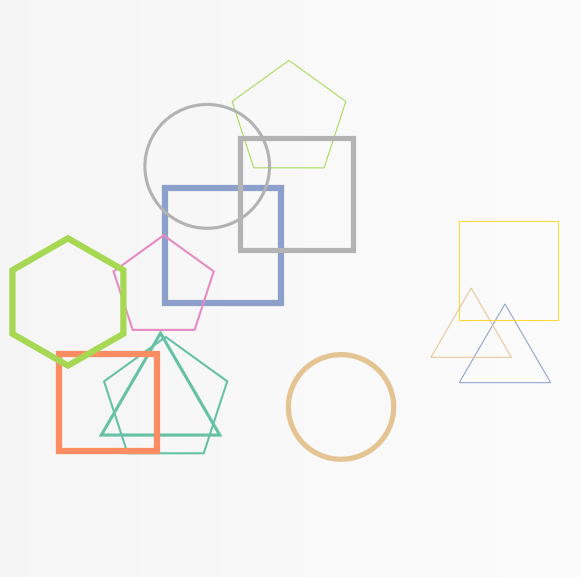[{"shape": "triangle", "thickness": 1.5, "radius": 0.59, "center": [0.276, 0.305]}, {"shape": "pentagon", "thickness": 1, "radius": 0.56, "center": [0.285, 0.304]}, {"shape": "square", "thickness": 3, "radius": 0.42, "center": [0.186, 0.301]}, {"shape": "square", "thickness": 3, "radius": 0.5, "center": [0.384, 0.574]}, {"shape": "triangle", "thickness": 0.5, "radius": 0.45, "center": [0.869, 0.382]}, {"shape": "pentagon", "thickness": 1, "radius": 0.45, "center": [0.282, 0.501]}, {"shape": "hexagon", "thickness": 3, "radius": 0.55, "center": [0.117, 0.476]}, {"shape": "pentagon", "thickness": 0.5, "radius": 0.51, "center": [0.497, 0.792]}, {"shape": "square", "thickness": 0.5, "radius": 0.43, "center": [0.875, 0.531]}, {"shape": "circle", "thickness": 2.5, "radius": 0.45, "center": [0.587, 0.294]}, {"shape": "triangle", "thickness": 0.5, "radius": 0.4, "center": [0.811, 0.42]}, {"shape": "circle", "thickness": 1.5, "radius": 0.54, "center": [0.356, 0.711]}, {"shape": "square", "thickness": 2.5, "radius": 0.49, "center": [0.51, 0.663]}]